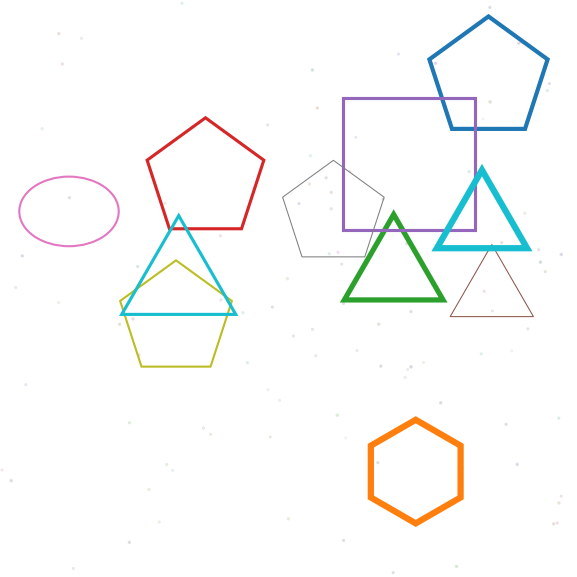[{"shape": "pentagon", "thickness": 2, "radius": 0.54, "center": [0.846, 0.863]}, {"shape": "hexagon", "thickness": 3, "radius": 0.45, "center": [0.72, 0.183]}, {"shape": "triangle", "thickness": 2.5, "radius": 0.49, "center": [0.682, 0.529]}, {"shape": "pentagon", "thickness": 1.5, "radius": 0.53, "center": [0.356, 0.689]}, {"shape": "square", "thickness": 1.5, "radius": 0.57, "center": [0.708, 0.715]}, {"shape": "triangle", "thickness": 0.5, "radius": 0.42, "center": [0.852, 0.492]}, {"shape": "oval", "thickness": 1, "radius": 0.43, "center": [0.12, 0.633]}, {"shape": "pentagon", "thickness": 0.5, "radius": 0.46, "center": [0.577, 0.629]}, {"shape": "pentagon", "thickness": 1, "radius": 0.51, "center": [0.305, 0.447]}, {"shape": "triangle", "thickness": 3, "radius": 0.45, "center": [0.835, 0.614]}, {"shape": "triangle", "thickness": 1.5, "radius": 0.57, "center": [0.309, 0.512]}]